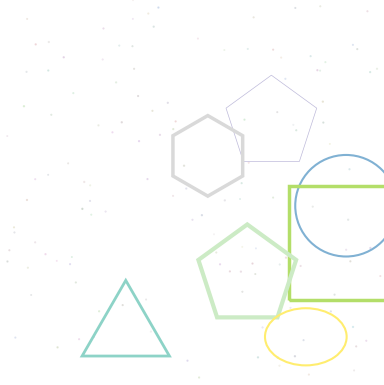[{"shape": "triangle", "thickness": 2, "radius": 0.65, "center": [0.327, 0.141]}, {"shape": "pentagon", "thickness": 0.5, "radius": 0.62, "center": [0.705, 0.681]}, {"shape": "circle", "thickness": 1.5, "radius": 0.66, "center": [0.899, 0.466]}, {"shape": "square", "thickness": 2.5, "radius": 0.74, "center": [0.899, 0.368]}, {"shape": "hexagon", "thickness": 2.5, "radius": 0.52, "center": [0.54, 0.595]}, {"shape": "pentagon", "thickness": 3, "radius": 0.67, "center": [0.642, 0.284]}, {"shape": "oval", "thickness": 1.5, "radius": 0.53, "center": [0.794, 0.125]}]